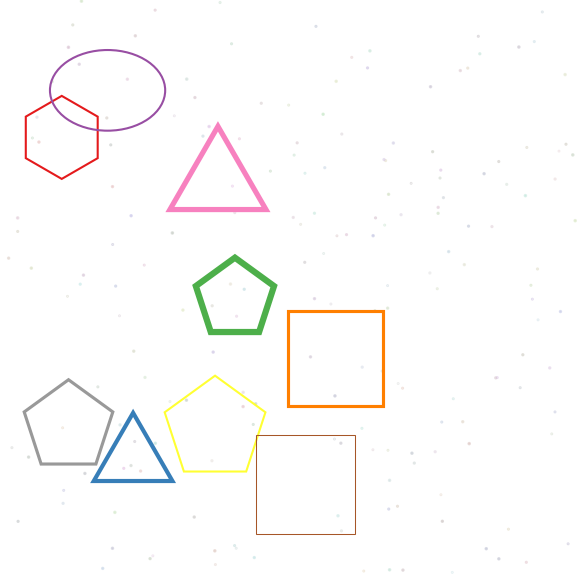[{"shape": "hexagon", "thickness": 1, "radius": 0.36, "center": [0.107, 0.761]}, {"shape": "triangle", "thickness": 2, "radius": 0.39, "center": [0.23, 0.206]}, {"shape": "pentagon", "thickness": 3, "radius": 0.36, "center": [0.407, 0.482]}, {"shape": "oval", "thickness": 1, "radius": 0.5, "center": [0.186, 0.843]}, {"shape": "square", "thickness": 1.5, "radius": 0.41, "center": [0.582, 0.378]}, {"shape": "pentagon", "thickness": 1, "radius": 0.46, "center": [0.372, 0.257]}, {"shape": "square", "thickness": 0.5, "radius": 0.43, "center": [0.528, 0.16]}, {"shape": "triangle", "thickness": 2.5, "radius": 0.48, "center": [0.377, 0.684]}, {"shape": "pentagon", "thickness": 1.5, "radius": 0.4, "center": [0.119, 0.261]}]